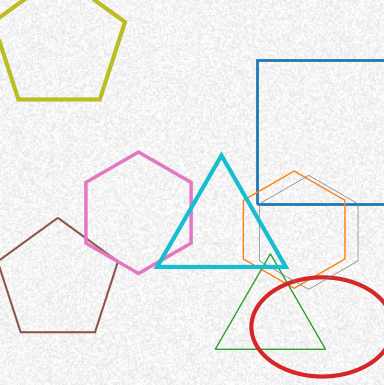[{"shape": "square", "thickness": 2, "radius": 0.94, "center": [0.856, 0.657]}, {"shape": "hexagon", "thickness": 1, "radius": 0.76, "center": [0.764, 0.403]}, {"shape": "triangle", "thickness": 1, "radius": 0.83, "center": [0.702, 0.175]}, {"shape": "oval", "thickness": 3, "radius": 0.92, "center": [0.837, 0.151]}, {"shape": "pentagon", "thickness": 1.5, "radius": 0.82, "center": [0.15, 0.27]}, {"shape": "hexagon", "thickness": 2.5, "radius": 0.79, "center": [0.36, 0.447]}, {"shape": "hexagon", "thickness": 0.5, "radius": 0.74, "center": [0.802, 0.396]}, {"shape": "pentagon", "thickness": 3, "radius": 0.9, "center": [0.154, 0.887]}, {"shape": "triangle", "thickness": 3, "radius": 0.97, "center": [0.575, 0.403]}]